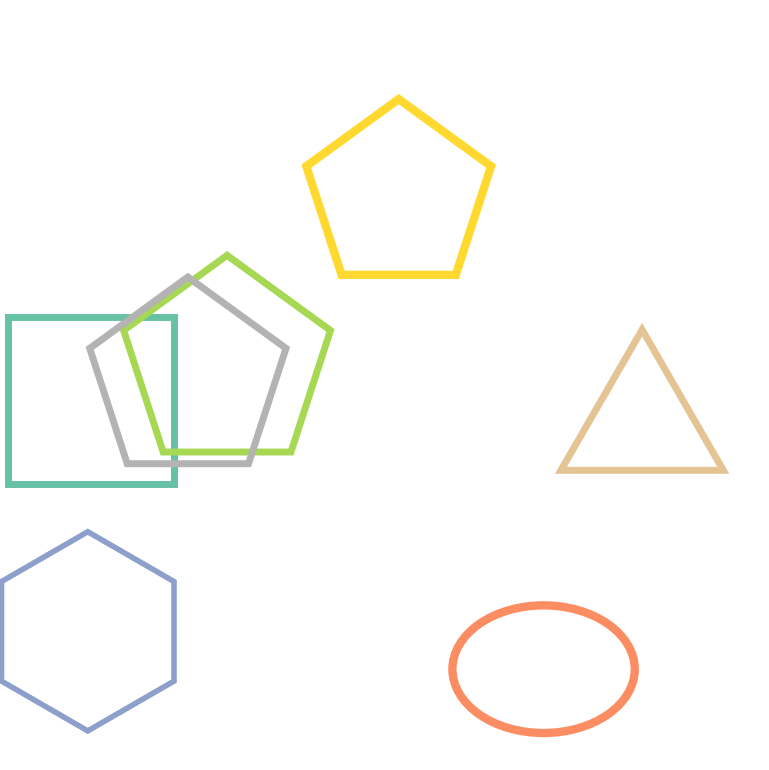[{"shape": "square", "thickness": 2.5, "radius": 0.54, "center": [0.118, 0.48]}, {"shape": "oval", "thickness": 3, "radius": 0.59, "center": [0.706, 0.131]}, {"shape": "hexagon", "thickness": 2, "radius": 0.65, "center": [0.114, 0.18]}, {"shape": "pentagon", "thickness": 2.5, "radius": 0.71, "center": [0.295, 0.527]}, {"shape": "pentagon", "thickness": 3, "radius": 0.63, "center": [0.518, 0.745]}, {"shape": "triangle", "thickness": 2.5, "radius": 0.61, "center": [0.834, 0.45]}, {"shape": "pentagon", "thickness": 2.5, "radius": 0.67, "center": [0.244, 0.506]}]